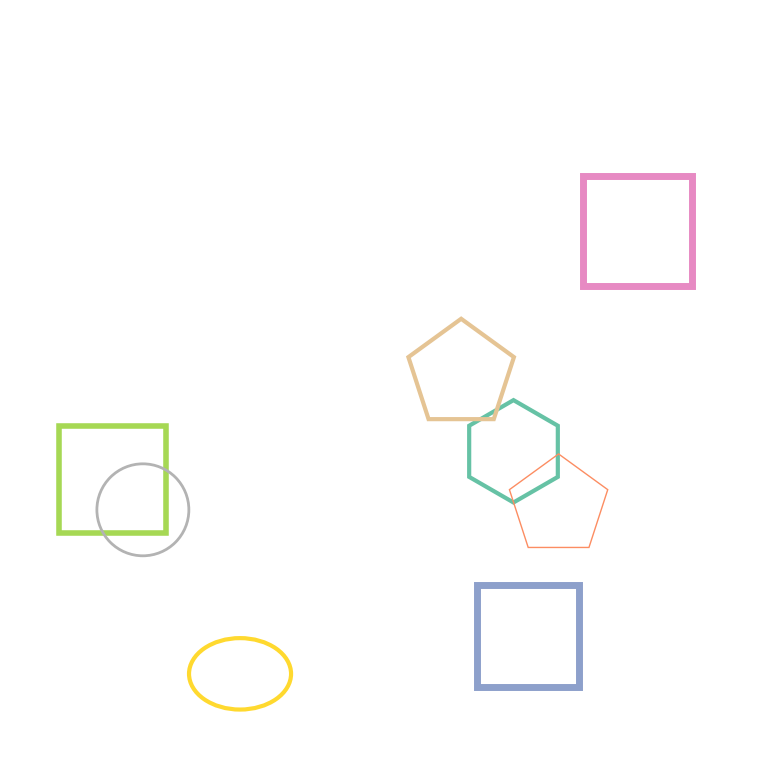[{"shape": "hexagon", "thickness": 1.5, "radius": 0.33, "center": [0.667, 0.414]}, {"shape": "pentagon", "thickness": 0.5, "radius": 0.34, "center": [0.725, 0.343]}, {"shape": "square", "thickness": 2.5, "radius": 0.33, "center": [0.686, 0.174]}, {"shape": "square", "thickness": 2.5, "radius": 0.35, "center": [0.828, 0.7]}, {"shape": "square", "thickness": 2, "radius": 0.35, "center": [0.146, 0.378]}, {"shape": "oval", "thickness": 1.5, "radius": 0.33, "center": [0.312, 0.125]}, {"shape": "pentagon", "thickness": 1.5, "radius": 0.36, "center": [0.599, 0.514]}, {"shape": "circle", "thickness": 1, "radius": 0.3, "center": [0.186, 0.338]}]